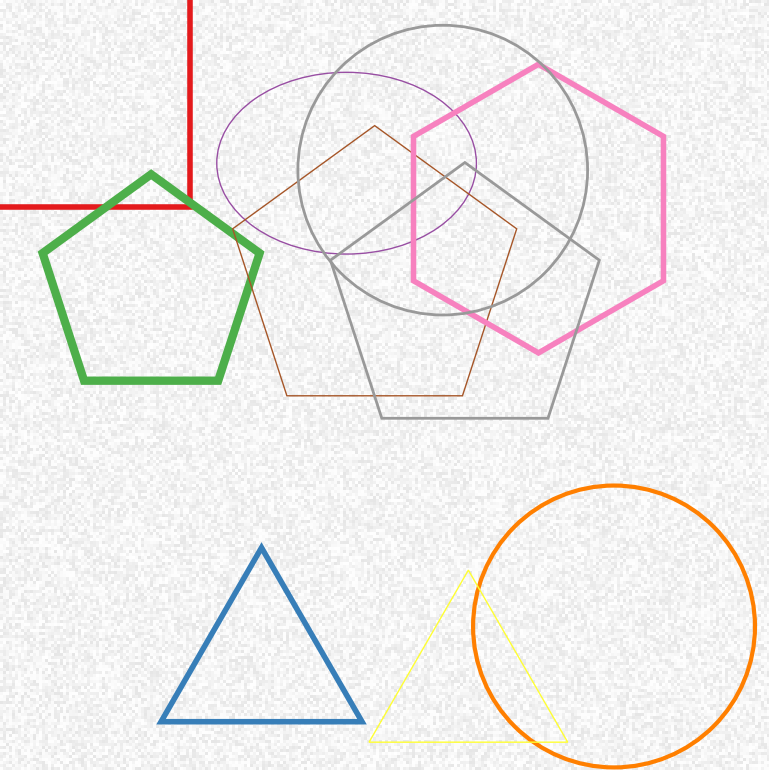[{"shape": "square", "thickness": 2, "radius": 0.72, "center": [0.102, 0.875]}, {"shape": "triangle", "thickness": 2, "radius": 0.75, "center": [0.34, 0.138]}, {"shape": "pentagon", "thickness": 3, "radius": 0.74, "center": [0.196, 0.625]}, {"shape": "oval", "thickness": 0.5, "radius": 0.84, "center": [0.45, 0.788]}, {"shape": "circle", "thickness": 1.5, "radius": 0.92, "center": [0.797, 0.186]}, {"shape": "triangle", "thickness": 0.5, "radius": 0.74, "center": [0.608, 0.111]}, {"shape": "pentagon", "thickness": 0.5, "radius": 0.97, "center": [0.487, 0.643]}, {"shape": "hexagon", "thickness": 2, "radius": 0.94, "center": [0.699, 0.729]}, {"shape": "pentagon", "thickness": 1, "radius": 0.92, "center": [0.604, 0.605]}, {"shape": "circle", "thickness": 1, "radius": 0.94, "center": [0.575, 0.779]}]